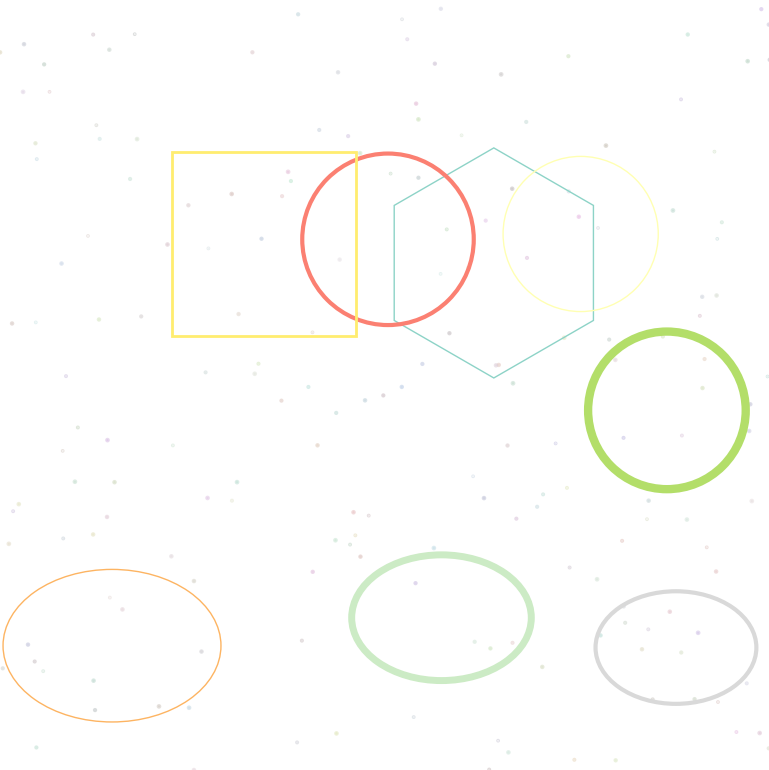[{"shape": "hexagon", "thickness": 0.5, "radius": 0.75, "center": [0.641, 0.659]}, {"shape": "circle", "thickness": 0.5, "radius": 0.5, "center": [0.754, 0.696]}, {"shape": "circle", "thickness": 1.5, "radius": 0.56, "center": [0.504, 0.689]}, {"shape": "oval", "thickness": 0.5, "radius": 0.71, "center": [0.145, 0.161]}, {"shape": "circle", "thickness": 3, "radius": 0.51, "center": [0.866, 0.467]}, {"shape": "oval", "thickness": 1.5, "radius": 0.52, "center": [0.878, 0.159]}, {"shape": "oval", "thickness": 2.5, "radius": 0.58, "center": [0.573, 0.198]}, {"shape": "square", "thickness": 1, "radius": 0.6, "center": [0.343, 0.683]}]